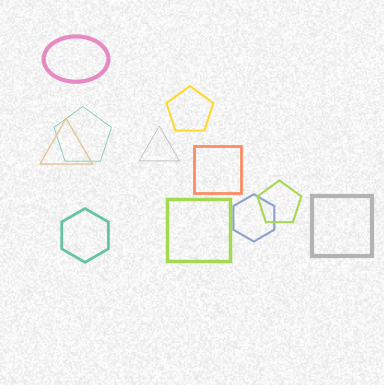[{"shape": "pentagon", "thickness": 0.5, "radius": 0.39, "center": [0.215, 0.645]}, {"shape": "hexagon", "thickness": 2, "radius": 0.35, "center": [0.221, 0.389]}, {"shape": "square", "thickness": 2, "radius": 0.3, "center": [0.565, 0.56]}, {"shape": "hexagon", "thickness": 1.5, "radius": 0.31, "center": [0.659, 0.434]}, {"shape": "oval", "thickness": 3, "radius": 0.42, "center": [0.198, 0.846]}, {"shape": "square", "thickness": 2.5, "radius": 0.41, "center": [0.516, 0.403]}, {"shape": "pentagon", "thickness": 1.5, "radius": 0.3, "center": [0.726, 0.471]}, {"shape": "pentagon", "thickness": 1.5, "radius": 0.32, "center": [0.493, 0.713]}, {"shape": "triangle", "thickness": 1, "radius": 0.39, "center": [0.172, 0.613]}, {"shape": "triangle", "thickness": 0.5, "radius": 0.3, "center": [0.414, 0.612]}, {"shape": "square", "thickness": 3, "radius": 0.39, "center": [0.887, 0.413]}]